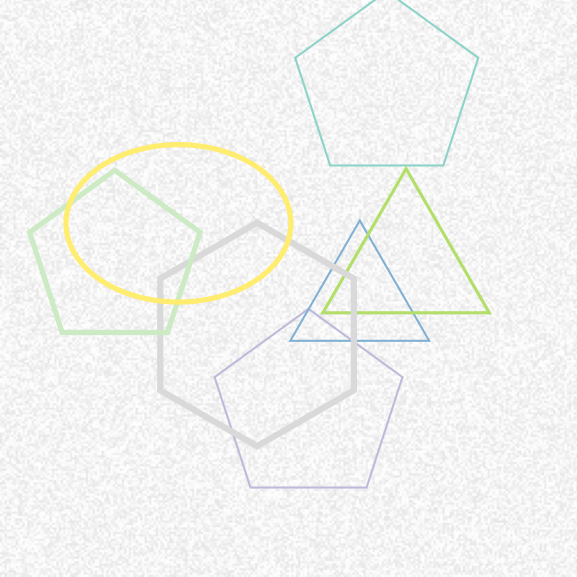[{"shape": "pentagon", "thickness": 1, "radius": 0.83, "center": [0.67, 0.847]}, {"shape": "pentagon", "thickness": 1, "radius": 0.86, "center": [0.534, 0.293]}, {"shape": "triangle", "thickness": 1, "radius": 0.69, "center": [0.623, 0.478]}, {"shape": "triangle", "thickness": 1.5, "radius": 0.83, "center": [0.703, 0.541]}, {"shape": "hexagon", "thickness": 3, "radius": 0.97, "center": [0.445, 0.42]}, {"shape": "pentagon", "thickness": 2.5, "radius": 0.78, "center": [0.199, 0.549]}, {"shape": "oval", "thickness": 2.5, "radius": 0.97, "center": [0.309, 0.612]}]